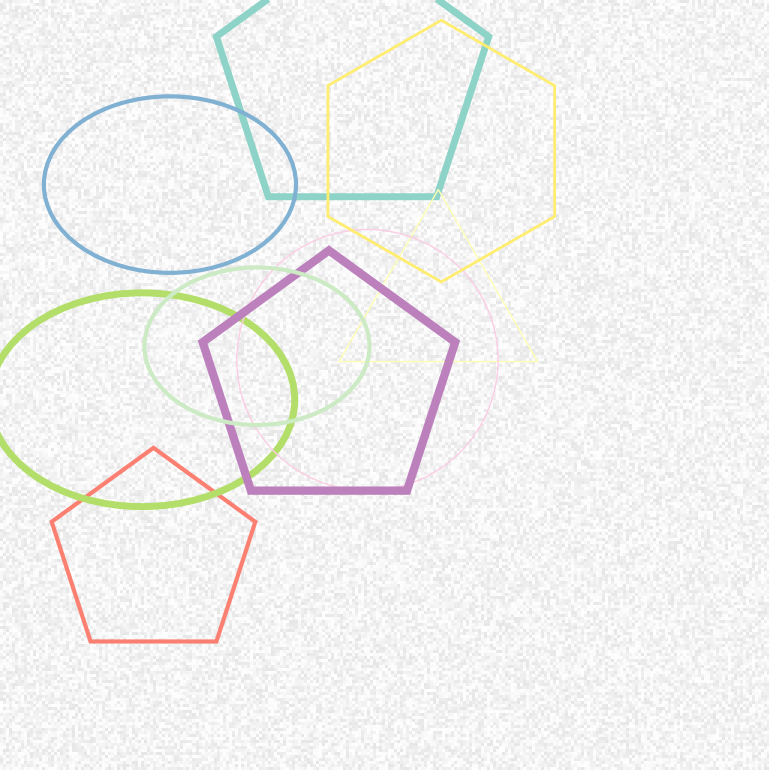[{"shape": "pentagon", "thickness": 2.5, "radius": 0.93, "center": [0.458, 0.895]}, {"shape": "triangle", "thickness": 0.5, "radius": 0.74, "center": [0.569, 0.605]}, {"shape": "pentagon", "thickness": 1.5, "radius": 0.7, "center": [0.199, 0.279]}, {"shape": "oval", "thickness": 1.5, "radius": 0.82, "center": [0.221, 0.76]}, {"shape": "oval", "thickness": 2.5, "radius": 0.99, "center": [0.184, 0.481]}, {"shape": "circle", "thickness": 0.5, "radius": 0.85, "center": [0.477, 0.532]}, {"shape": "pentagon", "thickness": 3, "radius": 0.86, "center": [0.427, 0.502]}, {"shape": "oval", "thickness": 1.5, "radius": 0.73, "center": [0.334, 0.55]}, {"shape": "hexagon", "thickness": 1, "radius": 0.85, "center": [0.573, 0.804]}]